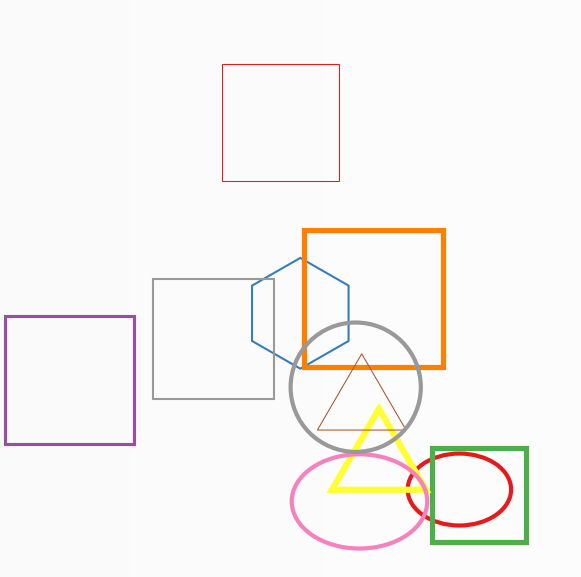[{"shape": "square", "thickness": 0.5, "radius": 0.5, "center": [0.482, 0.787]}, {"shape": "oval", "thickness": 2, "radius": 0.44, "center": [0.79, 0.151]}, {"shape": "hexagon", "thickness": 1, "radius": 0.48, "center": [0.517, 0.457]}, {"shape": "square", "thickness": 2.5, "radius": 0.41, "center": [0.825, 0.142]}, {"shape": "square", "thickness": 1.5, "radius": 0.56, "center": [0.119, 0.341]}, {"shape": "square", "thickness": 2.5, "radius": 0.59, "center": [0.642, 0.483]}, {"shape": "triangle", "thickness": 3, "radius": 0.47, "center": [0.652, 0.198]}, {"shape": "triangle", "thickness": 0.5, "radius": 0.44, "center": [0.622, 0.298]}, {"shape": "oval", "thickness": 2, "radius": 0.58, "center": [0.618, 0.131]}, {"shape": "circle", "thickness": 2, "radius": 0.56, "center": [0.612, 0.329]}, {"shape": "square", "thickness": 1, "radius": 0.52, "center": [0.367, 0.412]}]